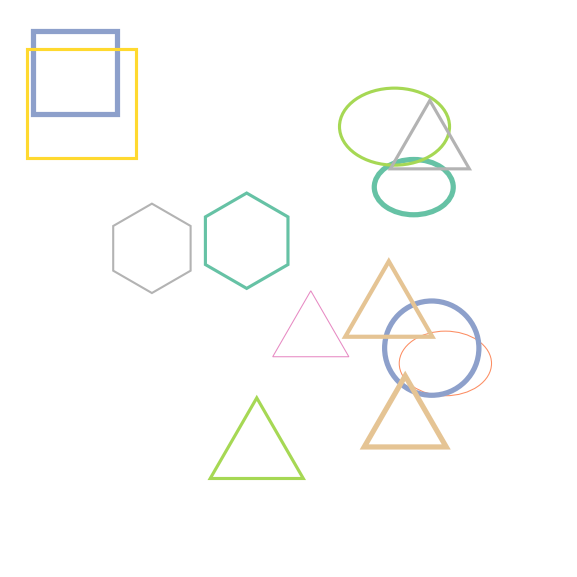[{"shape": "hexagon", "thickness": 1.5, "radius": 0.41, "center": [0.427, 0.582]}, {"shape": "oval", "thickness": 2.5, "radius": 0.34, "center": [0.716, 0.675]}, {"shape": "oval", "thickness": 0.5, "radius": 0.4, "center": [0.771, 0.37]}, {"shape": "square", "thickness": 2.5, "radius": 0.36, "center": [0.13, 0.873]}, {"shape": "circle", "thickness": 2.5, "radius": 0.41, "center": [0.748, 0.396]}, {"shape": "triangle", "thickness": 0.5, "radius": 0.38, "center": [0.538, 0.419]}, {"shape": "oval", "thickness": 1.5, "radius": 0.48, "center": [0.683, 0.78]}, {"shape": "triangle", "thickness": 1.5, "radius": 0.47, "center": [0.445, 0.217]}, {"shape": "square", "thickness": 1.5, "radius": 0.47, "center": [0.141, 0.82]}, {"shape": "triangle", "thickness": 2.5, "radius": 0.41, "center": [0.702, 0.266]}, {"shape": "triangle", "thickness": 2, "radius": 0.44, "center": [0.673, 0.46]}, {"shape": "triangle", "thickness": 1.5, "radius": 0.39, "center": [0.744, 0.746]}, {"shape": "hexagon", "thickness": 1, "radius": 0.39, "center": [0.263, 0.569]}]